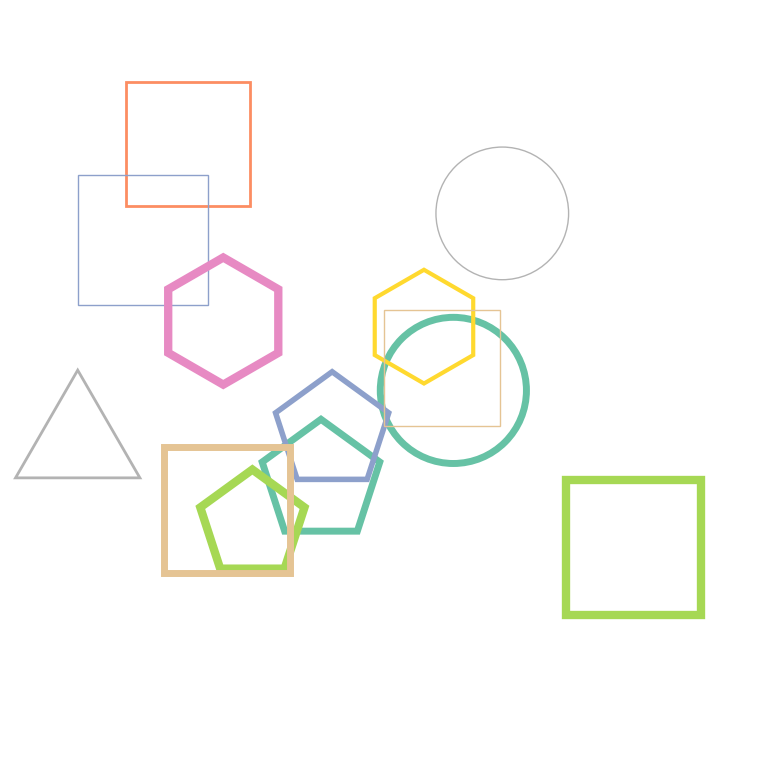[{"shape": "pentagon", "thickness": 2.5, "radius": 0.4, "center": [0.417, 0.375]}, {"shape": "circle", "thickness": 2.5, "radius": 0.47, "center": [0.589, 0.493]}, {"shape": "square", "thickness": 1, "radius": 0.4, "center": [0.245, 0.813]}, {"shape": "pentagon", "thickness": 2, "radius": 0.39, "center": [0.431, 0.44]}, {"shape": "square", "thickness": 0.5, "radius": 0.42, "center": [0.185, 0.689]}, {"shape": "hexagon", "thickness": 3, "radius": 0.41, "center": [0.29, 0.583]}, {"shape": "pentagon", "thickness": 3, "radius": 0.36, "center": [0.328, 0.319]}, {"shape": "square", "thickness": 3, "radius": 0.44, "center": [0.823, 0.288]}, {"shape": "hexagon", "thickness": 1.5, "radius": 0.37, "center": [0.551, 0.576]}, {"shape": "square", "thickness": 2.5, "radius": 0.41, "center": [0.295, 0.337]}, {"shape": "square", "thickness": 0.5, "radius": 0.38, "center": [0.574, 0.522]}, {"shape": "triangle", "thickness": 1, "radius": 0.47, "center": [0.101, 0.426]}, {"shape": "circle", "thickness": 0.5, "radius": 0.43, "center": [0.652, 0.723]}]